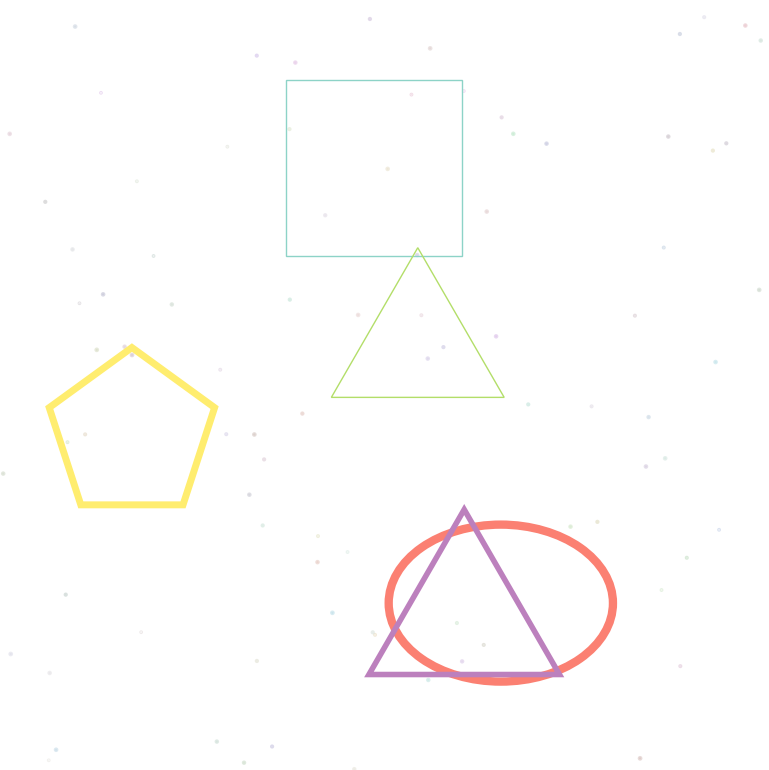[{"shape": "square", "thickness": 0.5, "radius": 0.57, "center": [0.486, 0.781]}, {"shape": "oval", "thickness": 3, "radius": 0.73, "center": [0.65, 0.217]}, {"shape": "triangle", "thickness": 0.5, "radius": 0.65, "center": [0.543, 0.549]}, {"shape": "triangle", "thickness": 2, "radius": 0.71, "center": [0.603, 0.195]}, {"shape": "pentagon", "thickness": 2.5, "radius": 0.56, "center": [0.171, 0.436]}]